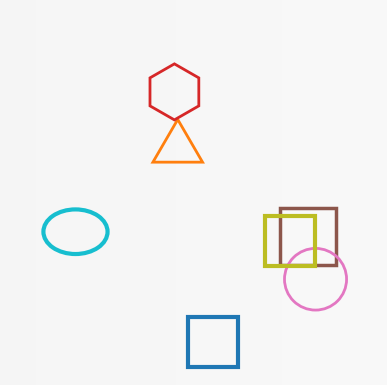[{"shape": "square", "thickness": 3, "radius": 0.32, "center": [0.549, 0.11]}, {"shape": "triangle", "thickness": 2, "radius": 0.37, "center": [0.459, 0.616]}, {"shape": "hexagon", "thickness": 2, "radius": 0.36, "center": [0.45, 0.761]}, {"shape": "square", "thickness": 2.5, "radius": 0.37, "center": [0.795, 0.386]}, {"shape": "circle", "thickness": 2, "radius": 0.4, "center": [0.814, 0.275]}, {"shape": "square", "thickness": 3, "radius": 0.32, "center": [0.748, 0.374]}, {"shape": "oval", "thickness": 3, "radius": 0.41, "center": [0.195, 0.398]}]